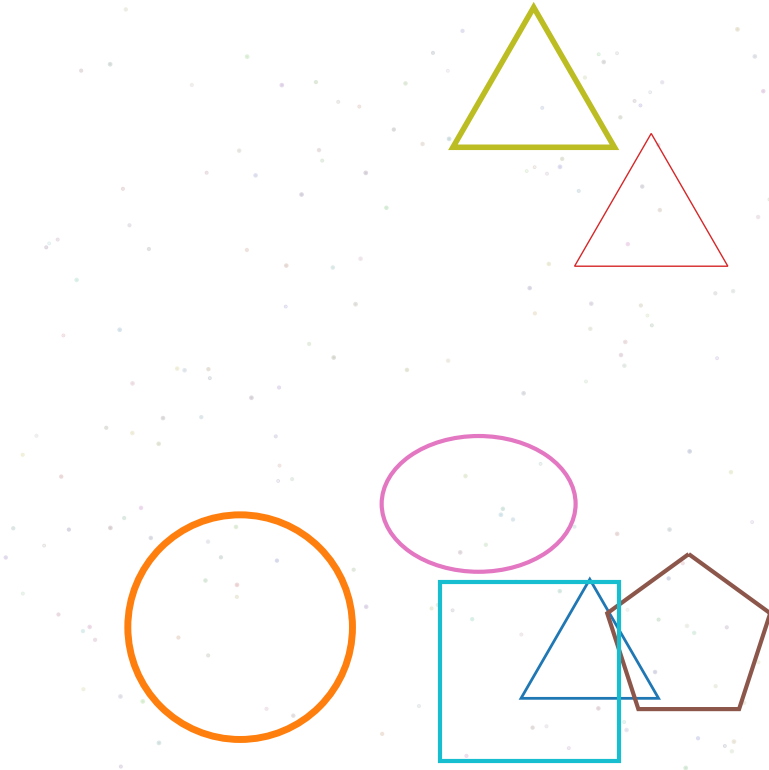[{"shape": "triangle", "thickness": 1, "radius": 0.52, "center": [0.766, 0.145]}, {"shape": "circle", "thickness": 2.5, "radius": 0.73, "center": [0.312, 0.186]}, {"shape": "triangle", "thickness": 0.5, "radius": 0.57, "center": [0.846, 0.712]}, {"shape": "pentagon", "thickness": 1.5, "radius": 0.56, "center": [0.894, 0.169]}, {"shape": "oval", "thickness": 1.5, "radius": 0.63, "center": [0.622, 0.346]}, {"shape": "triangle", "thickness": 2, "radius": 0.61, "center": [0.693, 0.869]}, {"shape": "square", "thickness": 1.5, "radius": 0.58, "center": [0.687, 0.128]}]